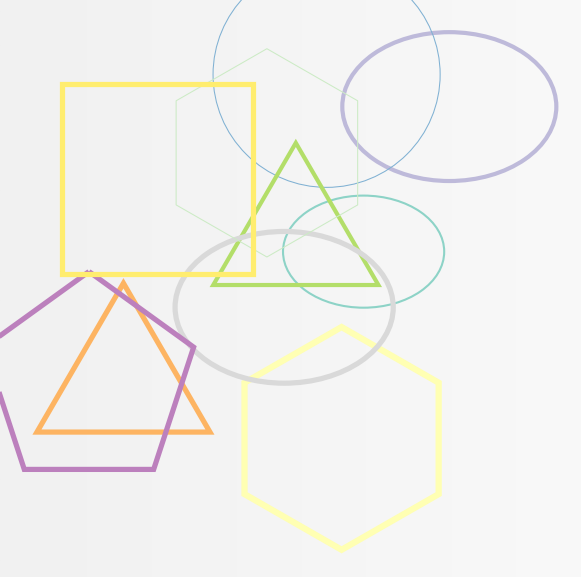[{"shape": "oval", "thickness": 1, "radius": 0.69, "center": [0.626, 0.563]}, {"shape": "hexagon", "thickness": 3, "radius": 0.96, "center": [0.588, 0.24]}, {"shape": "oval", "thickness": 2, "radius": 0.92, "center": [0.773, 0.815]}, {"shape": "circle", "thickness": 0.5, "radius": 0.98, "center": [0.562, 0.87]}, {"shape": "triangle", "thickness": 2.5, "radius": 0.86, "center": [0.212, 0.337]}, {"shape": "triangle", "thickness": 2, "radius": 0.82, "center": [0.509, 0.588]}, {"shape": "oval", "thickness": 2.5, "radius": 0.94, "center": [0.489, 0.467]}, {"shape": "pentagon", "thickness": 2.5, "radius": 0.95, "center": [0.153, 0.339]}, {"shape": "hexagon", "thickness": 0.5, "radius": 0.9, "center": [0.459, 0.734]}, {"shape": "square", "thickness": 2.5, "radius": 0.82, "center": [0.271, 0.689]}]